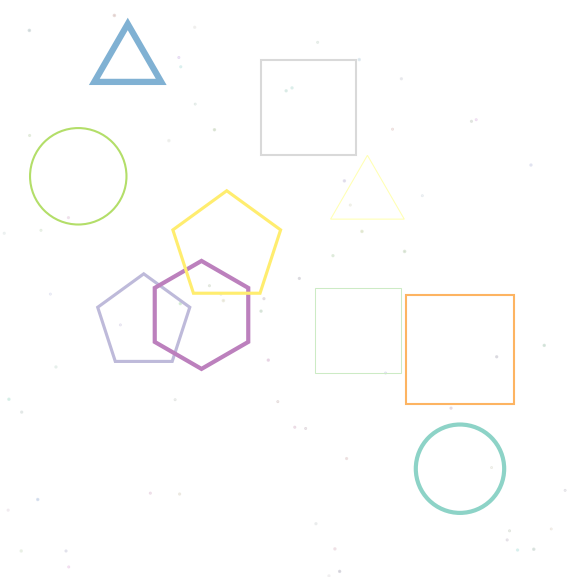[{"shape": "circle", "thickness": 2, "radius": 0.38, "center": [0.797, 0.188]}, {"shape": "triangle", "thickness": 0.5, "radius": 0.37, "center": [0.636, 0.657]}, {"shape": "pentagon", "thickness": 1.5, "radius": 0.42, "center": [0.249, 0.441]}, {"shape": "triangle", "thickness": 3, "radius": 0.33, "center": [0.221, 0.891]}, {"shape": "square", "thickness": 1, "radius": 0.47, "center": [0.796, 0.394]}, {"shape": "circle", "thickness": 1, "radius": 0.42, "center": [0.136, 0.694]}, {"shape": "square", "thickness": 1, "radius": 0.41, "center": [0.535, 0.814]}, {"shape": "hexagon", "thickness": 2, "radius": 0.47, "center": [0.349, 0.454]}, {"shape": "square", "thickness": 0.5, "radius": 0.37, "center": [0.62, 0.427]}, {"shape": "pentagon", "thickness": 1.5, "radius": 0.49, "center": [0.393, 0.571]}]